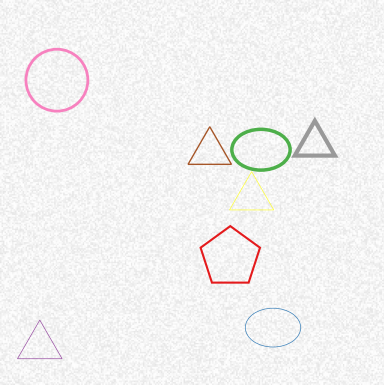[{"shape": "pentagon", "thickness": 1.5, "radius": 0.41, "center": [0.598, 0.332]}, {"shape": "oval", "thickness": 0.5, "radius": 0.36, "center": [0.709, 0.149]}, {"shape": "oval", "thickness": 2.5, "radius": 0.38, "center": [0.678, 0.611]}, {"shape": "triangle", "thickness": 0.5, "radius": 0.33, "center": [0.103, 0.102]}, {"shape": "triangle", "thickness": 0.5, "radius": 0.33, "center": [0.654, 0.488]}, {"shape": "triangle", "thickness": 1, "radius": 0.33, "center": [0.545, 0.606]}, {"shape": "circle", "thickness": 2, "radius": 0.4, "center": [0.148, 0.792]}, {"shape": "triangle", "thickness": 3, "radius": 0.3, "center": [0.818, 0.626]}]